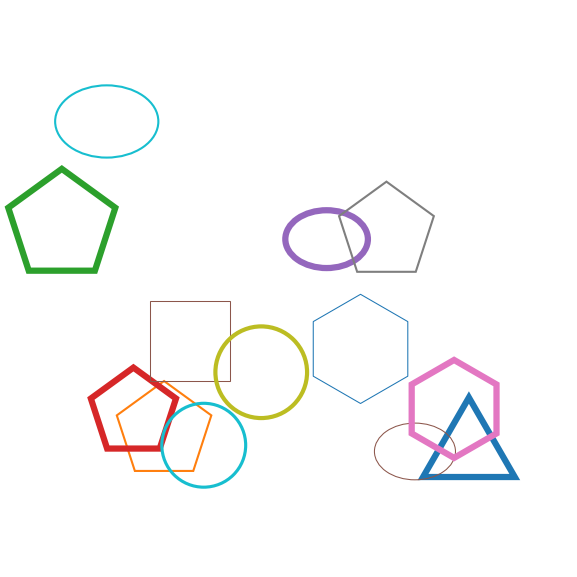[{"shape": "triangle", "thickness": 3, "radius": 0.46, "center": [0.812, 0.219]}, {"shape": "hexagon", "thickness": 0.5, "radius": 0.47, "center": [0.624, 0.395]}, {"shape": "pentagon", "thickness": 1, "radius": 0.43, "center": [0.284, 0.253]}, {"shape": "pentagon", "thickness": 3, "radius": 0.49, "center": [0.107, 0.609]}, {"shape": "pentagon", "thickness": 3, "radius": 0.39, "center": [0.231, 0.285]}, {"shape": "oval", "thickness": 3, "radius": 0.36, "center": [0.566, 0.585]}, {"shape": "square", "thickness": 0.5, "radius": 0.35, "center": [0.329, 0.409]}, {"shape": "oval", "thickness": 0.5, "radius": 0.35, "center": [0.719, 0.217]}, {"shape": "hexagon", "thickness": 3, "radius": 0.42, "center": [0.786, 0.291]}, {"shape": "pentagon", "thickness": 1, "radius": 0.43, "center": [0.669, 0.598]}, {"shape": "circle", "thickness": 2, "radius": 0.4, "center": [0.452, 0.355]}, {"shape": "circle", "thickness": 1.5, "radius": 0.36, "center": [0.353, 0.228]}, {"shape": "oval", "thickness": 1, "radius": 0.45, "center": [0.185, 0.789]}]